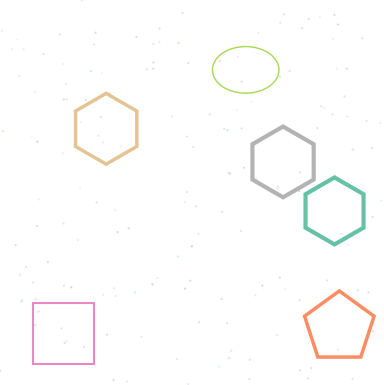[{"shape": "hexagon", "thickness": 3, "radius": 0.44, "center": [0.869, 0.452]}, {"shape": "pentagon", "thickness": 2.5, "radius": 0.47, "center": [0.881, 0.149]}, {"shape": "square", "thickness": 1.5, "radius": 0.4, "center": [0.165, 0.134]}, {"shape": "oval", "thickness": 1, "radius": 0.43, "center": [0.638, 0.819]}, {"shape": "hexagon", "thickness": 2.5, "radius": 0.46, "center": [0.276, 0.666]}, {"shape": "hexagon", "thickness": 3, "radius": 0.46, "center": [0.735, 0.579]}]